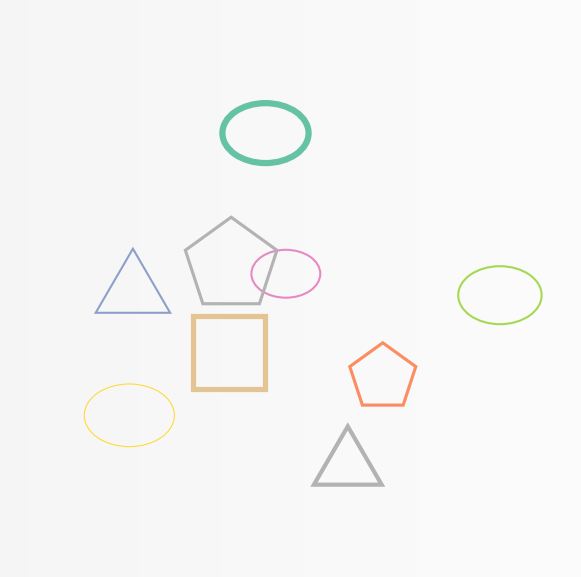[{"shape": "oval", "thickness": 3, "radius": 0.37, "center": [0.457, 0.769]}, {"shape": "pentagon", "thickness": 1.5, "radius": 0.3, "center": [0.659, 0.346]}, {"shape": "triangle", "thickness": 1, "radius": 0.37, "center": [0.229, 0.494]}, {"shape": "oval", "thickness": 1, "radius": 0.3, "center": [0.492, 0.525]}, {"shape": "oval", "thickness": 1, "radius": 0.36, "center": [0.86, 0.488]}, {"shape": "oval", "thickness": 0.5, "radius": 0.39, "center": [0.222, 0.28]}, {"shape": "square", "thickness": 2.5, "radius": 0.31, "center": [0.394, 0.389]}, {"shape": "pentagon", "thickness": 1.5, "radius": 0.41, "center": [0.398, 0.54]}, {"shape": "triangle", "thickness": 2, "radius": 0.34, "center": [0.598, 0.194]}]